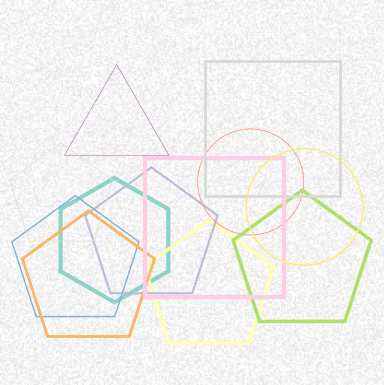[{"shape": "hexagon", "thickness": 3, "radius": 0.81, "center": [0.297, 0.376]}, {"shape": "pentagon", "thickness": 2.5, "radius": 0.88, "center": [0.543, 0.252]}, {"shape": "pentagon", "thickness": 1.5, "radius": 0.9, "center": [0.393, 0.385]}, {"shape": "circle", "thickness": 0.5, "radius": 0.69, "center": [0.651, 0.527]}, {"shape": "pentagon", "thickness": 1, "radius": 0.87, "center": [0.196, 0.318]}, {"shape": "pentagon", "thickness": 2, "radius": 0.9, "center": [0.23, 0.272]}, {"shape": "pentagon", "thickness": 2.5, "radius": 0.94, "center": [0.785, 0.318]}, {"shape": "square", "thickness": 3, "radius": 0.9, "center": [0.558, 0.41]}, {"shape": "square", "thickness": 2, "radius": 0.88, "center": [0.708, 0.667]}, {"shape": "triangle", "thickness": 0.5, "radius": 0.78, "center": [0.303, 0.675]}, {"shape": "pentagon", "thickness": 0.5, "radius": 0.71, "center": [0.159, 0.488]}, {"shape": "circle", "thickness": 1, "radius": 0.76, "center": [0.791, 0.462]}]